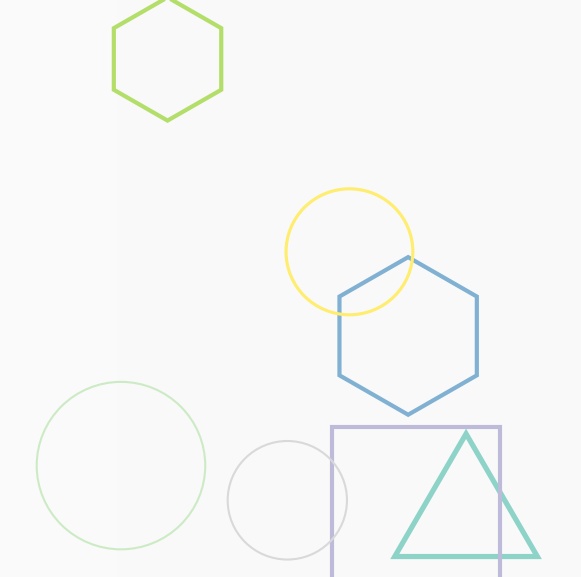[{"shape": "triangle", "thickness": 2.5, "radius": 0.71, "center": [0.802, 0.106]}, {"shape": "square", "thickness": 2, "radius": 0.73, "center": [0.716, 0.114]}, {"shape": "hexagon", "thickness": 2, "radius": 0.68, "center": [0.702, 0.417]}, {"shape": "hexagon", "thickness": 2, "radius": 0.53, "center": [0.288, 0.897]}, {"shape": "circle", "thickness": 1, "radius": 0.51, "center": [0.494, 0.133]}, {"shape": "circle", "thickness": 1, "radius": 0.72, "center": [0.208, 0.193]}, {"shape": "circle", "thickness": 1.5, "radius": 0.55, "center": [0.601, 0.563]}]